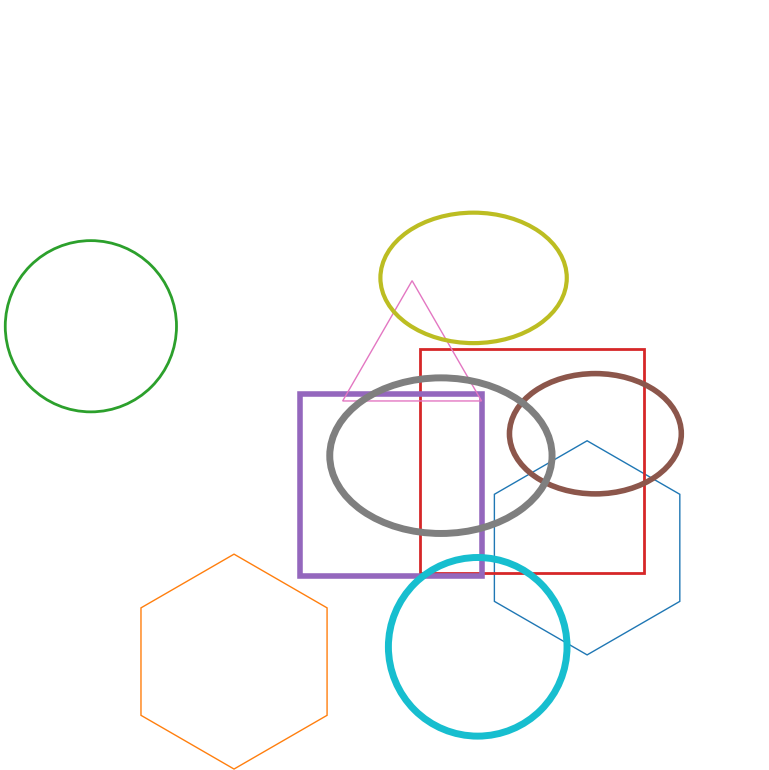[{"shape": "hexagon", "thickness": 0.5, "radius": 0.7, "center": [0.762, 0.289]}, {"shape": "hexagon", "thickness": 0.5, "radius": 0.7, "center": [0.304, 0.141]}, {"shape": "circle", "thickness": 1, "radius": 0.56, "center": [0.118, 0.576]}, {"shape": "square", "thickness": 1, "radius": 0.73, "center": [0.691, 0.401]}, {"shape": "square", "thickness": 2, "radius": 0.59, "center": [0.508, 0.37]}, {"shape": "oval", "thickness": 2, "radius": 0.56, "center": [0.773, 0.437]}, {"shape": "triangle", "thickness": 0.5, "radius": 0.52, "center": [0.535, 0.531]}, {"shape": "oval", "thickness": 2.5, "radius": 0.72, "center": [0.573, 0.408]}, {"shape": "oval", "thickness": 1.5, "radius": 0.61, "center": [0.615, 0.639]}, {"shape": "circle", "thickness": 2.5, "radius": 0.58, "center": [0.62, 0.16]}]